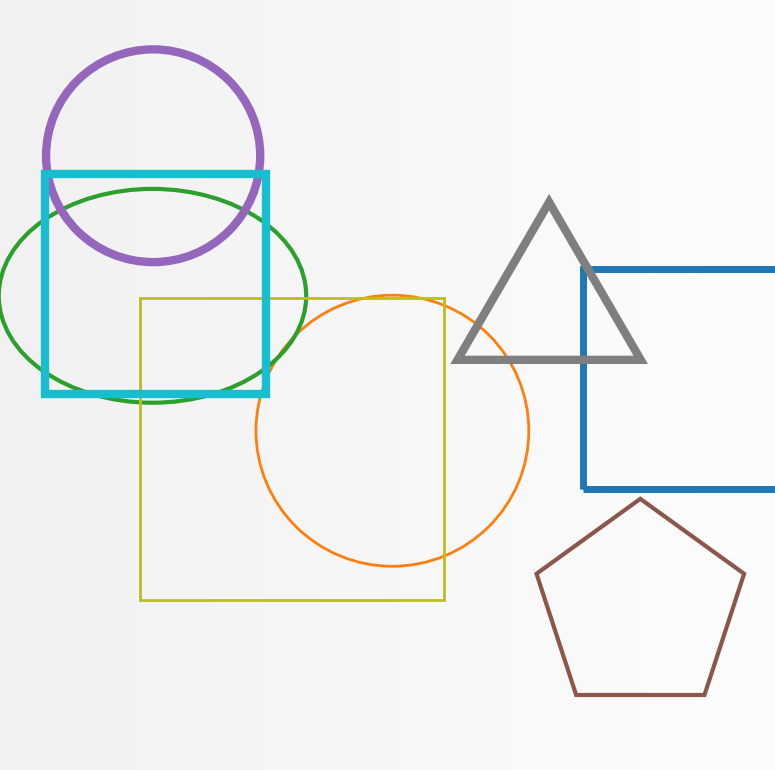[{"shape": "square", "thickness": 2.5, "radius": 0.72, "center": [0.896, 0.508]}, {"shape": "circle", "thickness": 1, "radius": 0.88, "center": [0.506, 0.441]}, {"shape": "oval", "thickness": 1.5, "radius": 0.99, "center": [0.197, 0.616]}, {"shape": "circle", "thickness": 3, "radius": 0.69, "center": [0.198, 0.798]}, {"shape": "pentagon", "thickness": 1.5, "radius": 0.7, "center": [0.826, 0.211]}, {"shape": "triangle", "thickness": 3, "radius": 0.68, "center": [0.709, 0.601]}, {"shape": "square", "thickness": 1, "radius": 0.98, "center": [0.377, 0.417]}, {"shape": "square", "thickness": 3, "radius": 0.71, "center": [0.201, 0.632]}]